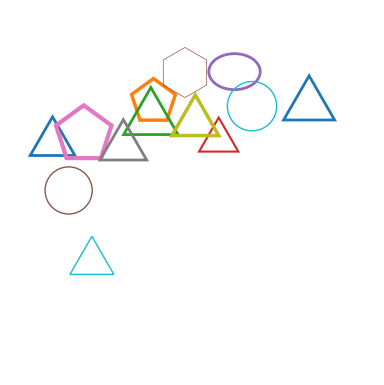[{"shape": "triangle", "thickness": 2, "radius": 0.34, "center": [0.136, 0.63]}, {"shape": "triangle", "thickness": 2, "radius": 0.38, "center": [0.803, 0.727]}, {"shape": "pentagon", "thickness": 2.5, "radius": 0.3, "center": [0.399, 0.736]}, {"shape": "triangle", "thickness": 2, "radius": 0.41, "center": [0.392, 0.691]}, {"shape": "triangle", "thickness": 1.5, "radius": 0.29, "center": [0.568, 0.636]}, {"shape": "oval", "thickness": 2, "radius": 0.33, "center": [0.609, 0.814]}, {"shape": "circle", "thickness": 1, "radius": 0.31, "center": [0.178, 0.505]}, {"shape": "hexagon", "thickness": 0.5, "radius": 0.33, "center": [0.48, 0.812]}, {"shape": "pentagon", "thickness": 3, "radius": 0.38, "center": [0.218, 0.651]}, {"shape": "triangle", "thickness": 2, "radius": 0.35, "center": [0.32, 0.619]}, {"shape": "triangle", "thickness": 2.5, "radius": 0.35, "center": [0.507, 0.683]}, {"shape": "circle", "thickness": 1, "radius": 0.32, "center": [0.655, 0.724]}, {"shape": "triangle", "thickness": 1, "radius": 0.33, "center": [0.239, 0.32]}]